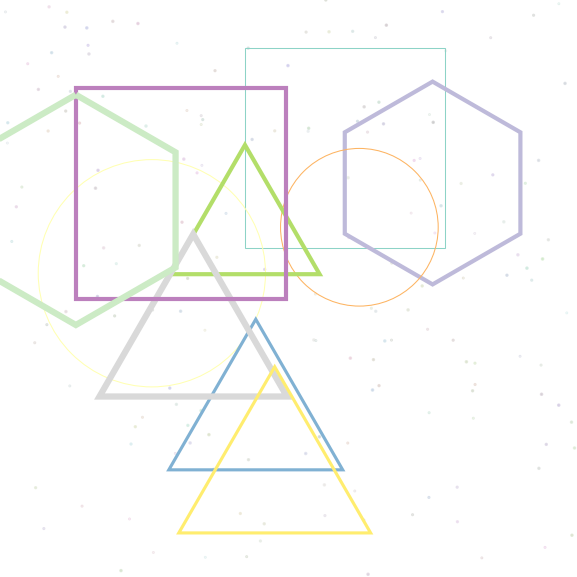[{"shape": "square", "thickness": 0.5, "radius": 0.87, "center": [0.597, 0.743]}, {"shape": "circle", "thickness": 0.5, "radius": 0.98, "center": [0.263, 0.526]}, {"shape": "hexagon", "thickness": 2, "radius": 0.88, "center": [0.749, 0.682]}, {"shape": "triangle", "thickness": 1.5, "radius": 0.87, "center": [0.443, 0.272]}, {"shape": "circle", "thickness": 0.5, "radius": 0.68, "center": [0.622, 0.606]}, {"shape": "triangle", "thickness": 2, "radius": 0.75, "center": [0.424, 0.599]}, {"shape": "triangle", "thickness": 3, "radius": 0.94, "center": [0.335, 0.406]}, {"shape": "square", "thickness": 2, "radius": 0.91, "center": [0.313, 0.664]}, {"shape": "hexagon", "thickness": 3, "radius": 1.0, "center": [0.131, 0.636]}, {"shape": "triangle", "thickness": 1.5, "radius": 0.96, "center": [0.476, 0.172]}]